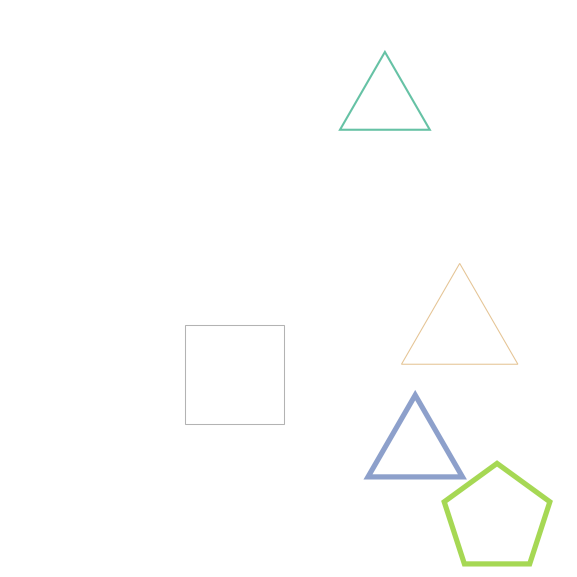[{"shape": "triangle", "thickness": 1, "radius": 0.45, "center": [0.667, 0.819]}, {"shape": "triangle", "thickness": 2.5, "radius": 0.47, "center": [0.719, 0.221]}, {"shape": "pentagon", "thickness": 2.5, "radius": 0.48, "center": [0.861, 0.1]}, {"shape": "triangle", "thickness": 0.5, "radius": 0.58, "center": [0.796, 0.427]}, {"shape": "square", "thickness": 0.5, "radius": 0.43, "center": [0.406, 0.35]}]